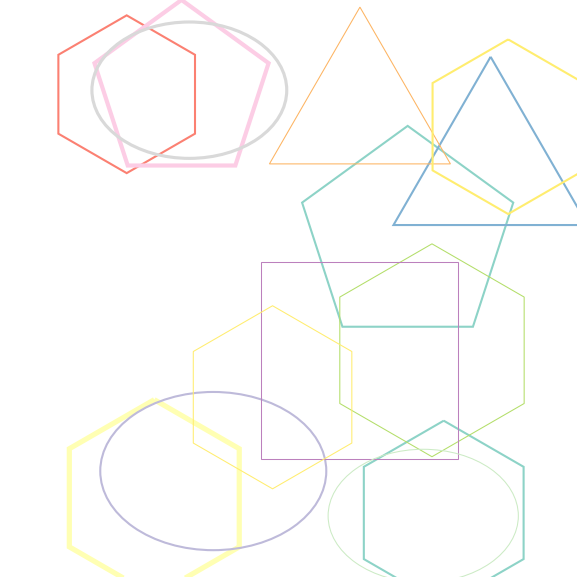[{"shape": "pentagon", "thickness": 1, "radius": 0.96, "center": [0.706, 0.589]}, {"shape": "hexagon", "thickness": 1, "radius": 0.8, "center": [0.768, 0.111]}, {"shape": "hexagon", "thickness": 2.5, "radius": 0.85, "center": [0.267, 0.137]}, {"shape": "oval", "thickness": 1, "radius": 0.98, "center": [0.369, 0.183]}, {"shape": "hexagon", "thickness": 1, "radius": 0.68, "center": [0.219, 0.836]}, {"shape": "triangle", "thickness": 1, "radius": 0.97, "center": [0.85, 0.707]}, {"shape": "triangle", "thickness": 0.5, "radius": 0.9, "center": [0.623, 0.806]}, {"shape": "hexagon", "thickness": 0.5, "radius": 0.92, "center": [0.748, 0.393]}, {"shape": "pentagon", "thickness": 2, "radius": 0.79, "center": [0.314, 0.841]}, {"shape": "oval", "thickness": 1.5, "radius": 0.84, "center": [0.328, 0.843]}, {"shape": "square", "thickness": 0.5, "radius": 0.85, "center": [0.622, 0.375]}, {"shape": "oval", "thickness": 0.5, "radius": 0.82, "center": [0.733, 0.106]}, {"shape": "hexagon", "thickness": 0.5, "radius": 0.79, "center": [0.472, 0.311]}, {"shape": "hexagon", "thickness": 1, "radius": 0.76, "center": [0.88, 0.78]}]